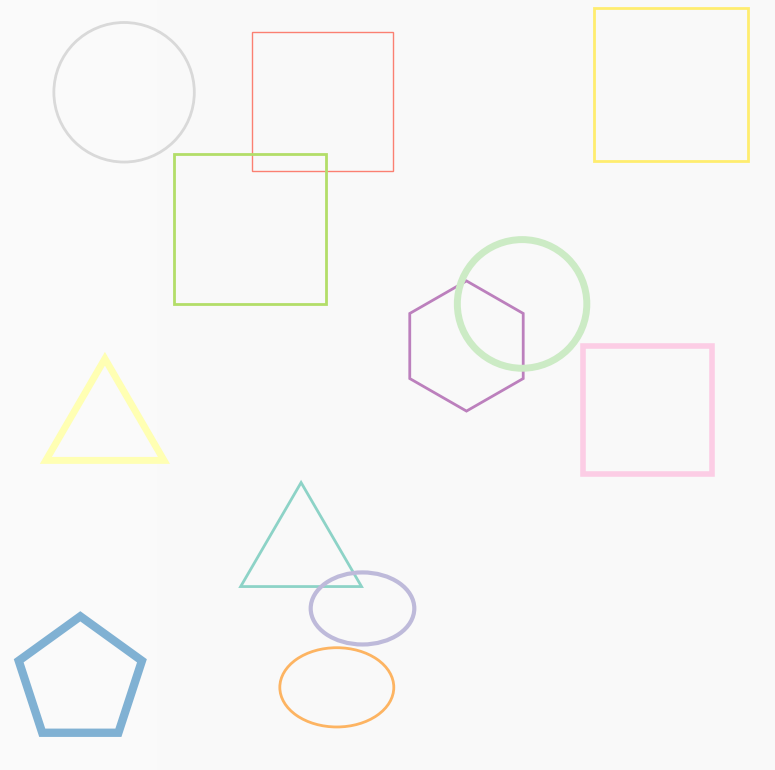[{"shape": "triangle", "thickness": 1, "radius": 0.45, "center": [0.389, 0.283]}, {"shape": "triangle", "thickness": 2.5, "radius": 0.44, "center": [0.135, 0.446]}, {"shape": "oval", "thickness": 1.5, "radius": 0.33, "center": [0.468, 0.21]}, {"shape": "square", "thickness": 0.5, "radius": 0.45, "center": [0.416, 0.868]}, {"shape": "pentagon", "thickness": 3, "radius": 0.42, "center": [0.104, 0.116]}, {"shape": "oval", "thickness": 1, "radius": 0.37, "center": [0.435, 0.107]}, {"shape": "square", "thickness": 1, "radius": 0.49, "center": [0.323, 0.703]}, {"shape": "square", "thickness": 2, "radius": 0.42, "center": [0.835, 0.468]}, {"shape": "circle", "thickness": 1, "radius": 0.45, "center": [0.16, 0.88]}, {"shape": "hexagon", "thickness": 1, "radius": 0.42, "center": [0.602, 0.551]}, {"shape": "circle", "thickness": 2.5, "radius": 0.42, "center": [0.674, 0.605]}, {"shape": "square", "thickness": 1, "radius": 0.5, "center": [0.866, 0.89]}]